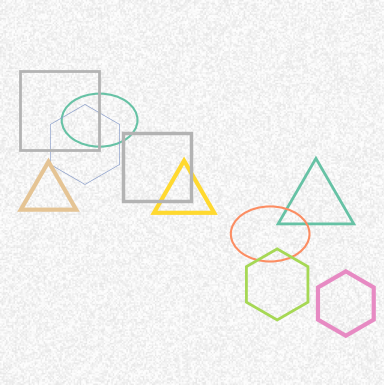[{"shape": "triangle", "thickness": 2, "radius": 0.57, "center": [0.821, 0.475]}, {"shape": "oval", "thickness": 1.5, "radius": 0.49, "center": [0.259, 0.688]}, {"shape": "oval", "thickness": 1.5, "radius": 0.51, "center": [0.702, 0.392]}, {"shape": "hexagon", "thickness": 0.5, "radius": 0.52, "center": [0.221, 0.625]}, {"shape": "hexagon", "thickness": 3, "radius": 0.42, "center": [0.898, 0.212]}, {"shape": "hexagon", "thickness": 2, "radius": 0.46, "center": [0.72, 0.261]}, {"shape": "triangle", "thickness": 3, "radius": 0.45, "center": [0.478, 0.492]}, {"shape": "triangle", "thickness": 3, "radius": 0.42, "center": [0.126, 0.497]}, {"shape": "square", "thickness": 2, "radius": 0.52, "center": [0.154, 0.714]}, {"shape": "square", "thickness": 2.5, "radius": 0.44, "center": [0.407, 0.566]}]